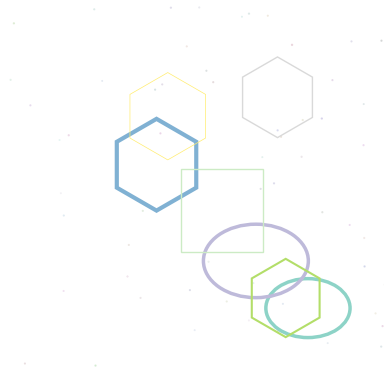[{"shape": "oval", "thickness": 2.5, "radius": 0.55, "center": [0.8, 0.2]}, {"shape": "oval", "thickness": 2.5, "radius": 0.68, "center": [0.665, 0.322]}, {"shape": "hexagon", "thickness": 3, "radius": 0.6, "center": [0.407, 0.572]}, {"shape": "hexagon", "thickness": 1.5, "radius": 0.51, "center": [0.742, 0.226]}, {"shape": "hexagon", "thickness": 1, "radius": 0.52, "center": [0.721, 0.747]}, {"shape": "square", "thickness": 1, "radius": 0.53, "center": [0.577, 0.453]}, {"shape": "hexagon", "thickness": 0.5, "radius": 0.57, "center": [0.436, 0.698]}]